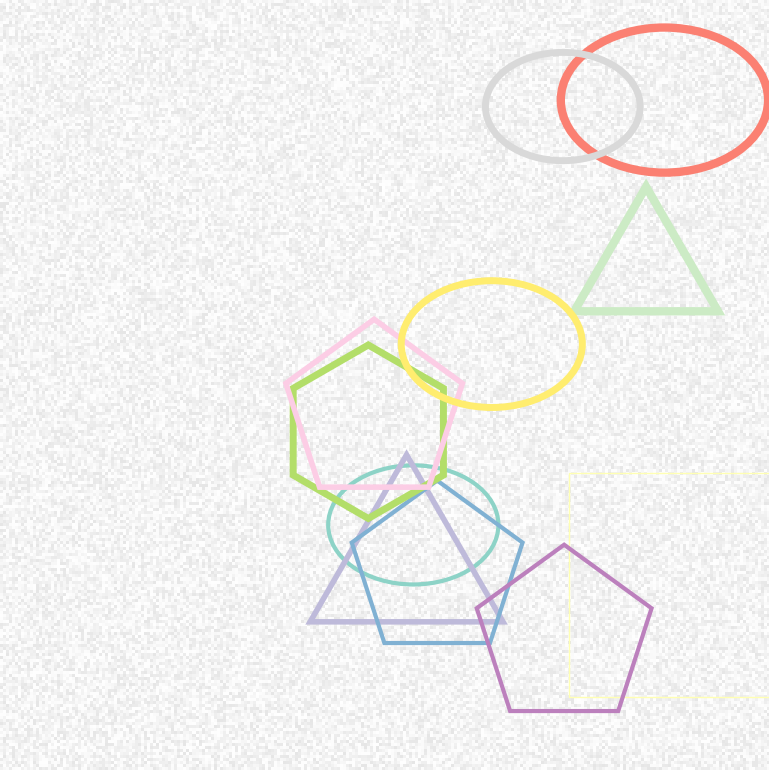[{"shape": "oval", "thickness": 1.5, "radius": 0.55, "center": [0.537, 0.318]}, {"shape": "square", "thickness": 0.5, "radius": 0.73, "center": [0.885, 0.24]}, {"shape": "triangle", "thickness": 2, "radius": 0.72, "center": [0.528, 0.265]}, {"shape": "oval", "thickness": 3, "radius": 0.67, "center": [0.863, 0.87]}, {"shape": "pentagon", "thickness": 1.5, "radius": 0.58, "center": [0.568, 0.259]}, {"shape": "hexagon", "thickness": 2.5, "radius": 0.56, "center": [0.478, 0.439]}, {"shape": "pentagon", "thickness": 2, "radius": 0.6, "center": [0.486, 0.465]}, {"shape": "oval", "thickness": 2.5, "radius": 0.5, "center": [0.731, 0.862]}, {"shape": "pentagon", "thickness": 1.5, "radius": 0.6, "center": [0.733, 0.173]}, {"shape": "triangle", "thickness": 3, "radius": 0.54, "center": [0.839, 0.65]}, {"shape": "oval", "thickness": 2.5, "radius": 0.59, "center": [0.639, 0.553]}]